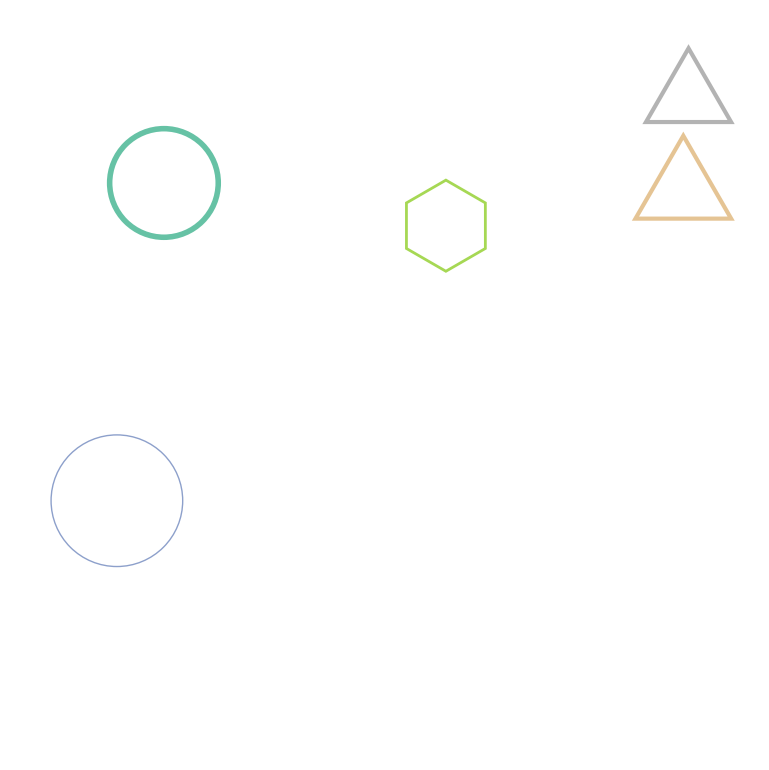[{"shape": "circle", "thickness": 2, "radius": 0.35, "center": [0.213, 0.762]}, {"shape": "circle", "thickness": 0.5, "radius": 0.43, "center": [0.152, 0.35]}, {"shape": "hexagon", "thickness": 1, "radius": 0.3, "center": [0.579, 0.707]}, {"shape": "triangle", "thickness": 1.5, "radius": 0.36, "center": [0.887, 0.752]}, {"shape": "triangle", "thickness": 1.5, "radius": 0.32, "center": [0.894, 0.873]}]